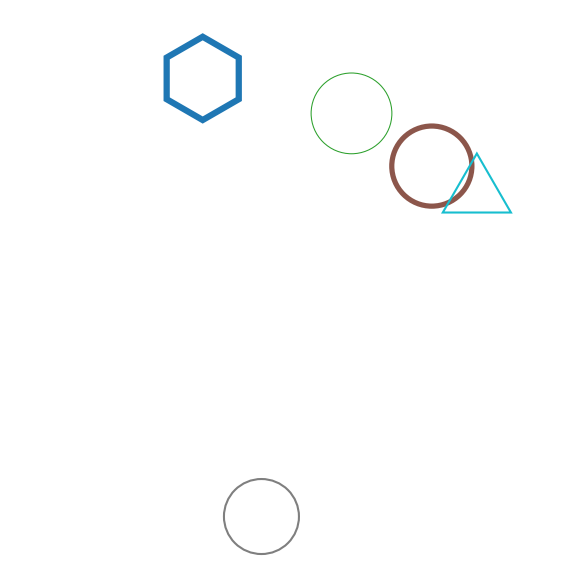[{"shape": "hexagon", "thickness": 3, "radius": 0.36, "center": [0.351, 0.863]}, {"shape": "circle", "thickness": 0.5, "radius": 0.35, "center": [0.609, 0.803]}, {"shape": "circle", "thickness": 2.5, "radius": 0.35, "center": [0.748, 0.712]}, {"shape": "circle", "thickness": 1, "radius": 0.32, "center": [0.453, 0.105]}, {"shape": "triangle", "thickness": 1, "radius": 0.34, "center": [0.826, 0.665]}]